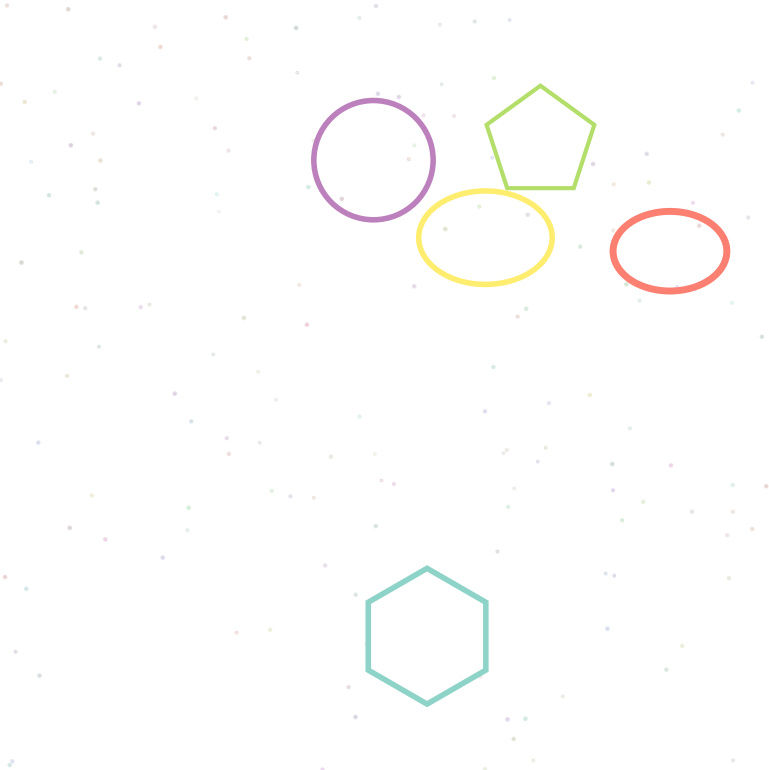[{"shape": "hexagon", "thickness": 2, "radius": 0.44, "center": [0.555, 0.174]}, {"shape": "oval", "thickness": 2.5, "radius": 0.37, "center": [0.87, 0.674]}, {"shape": "pentagon", "thickness": 1.5, "radius": 0.37, "center": [0.702, 0.815]}, {"shape": "circle", "thickness": 2, "radius": 0.39, "center": [0.485, 0.792]}, {"shape": "oval", "thickness": 2, "radius": 0.43, "center": [0.63, 0.691]}]